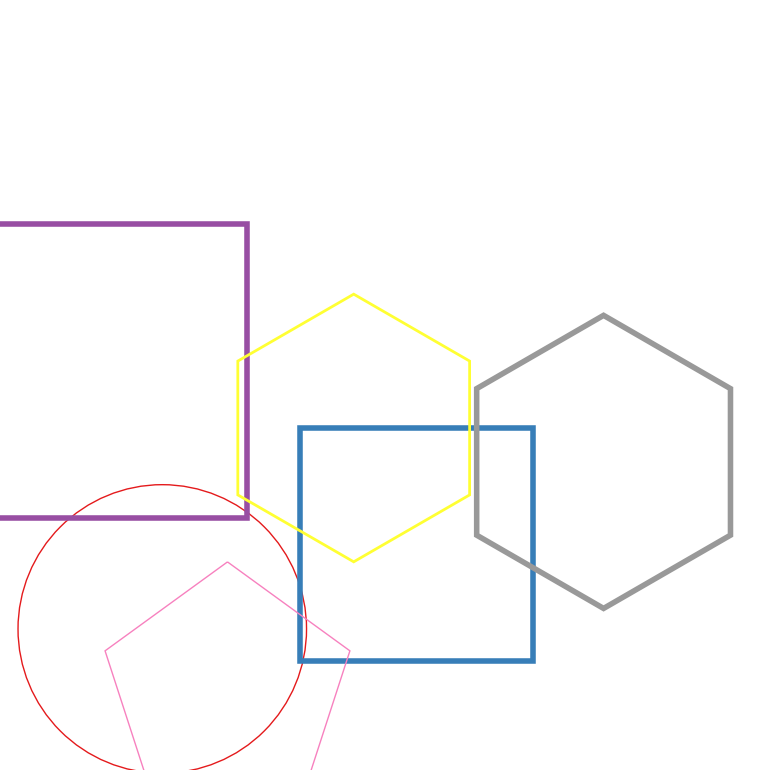[{"shape": "circle", "thickness": 0.5, "radius": 0.94, "center": [0.211, 0.183]}, {"shape": "square", "thickness": 2, "radius": 0.76, "center": [0.541, 0.293]}, {"shape": "square", "thickness": 2, "radius": 0.95, "center": [0.13, 0.518]}, {"shape": "hexagon", "thickness": 1, "radius": 0.87, "center": [0.459, 0.444]}, {"shape": "pentagon", "thickness": 0.5, "radius": 0.84, "center": [0.295, 0.103]}, {"shape": "hexagon", "thickness": 2, "radius": 0.95, "center": [0.784, 0.4]}]